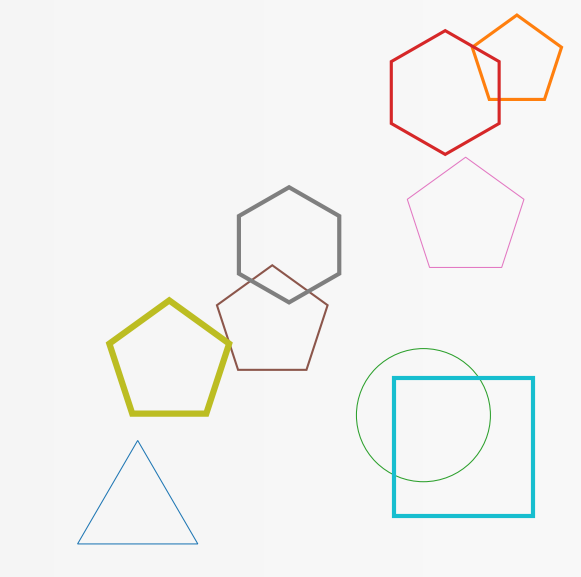[{"shape": "triangle", "thickness": 0.5, "radius": 0.6, "center": [0.237, 0.117]}, {"shape": "pentagon", "thickness": 1.5, "radius": 0.4, "center": [0.889, 0.892]}, {"shape": "circle", "thickness": 0.5, "radius": 0.58, "center": [0.728, 0.28]}, {"shape": "hexagon", "thickness": 1.5, "radius": 0.54, "center": [0.766, 0.839]}, {"shape": "pentagon", "thickness": 1, "radius": 0.5, "center": [0.468, 0.44]}, {"shape": "pentagon", "thickness": 0.5, "radius": 0.53, "center": [0.801, 0.621]}, {"shape": "hexagon", "thickness": 2, "radius": 0.5, "center": [0.497, 0.575]}, {"shape": "pentagon", "thickness": 3, "radius": 0.54, "center": [0.291, 0.371]}, {"shape": "square", "thickness": 2, "radius": 0.6, "center": [0.798, 0.225]}]